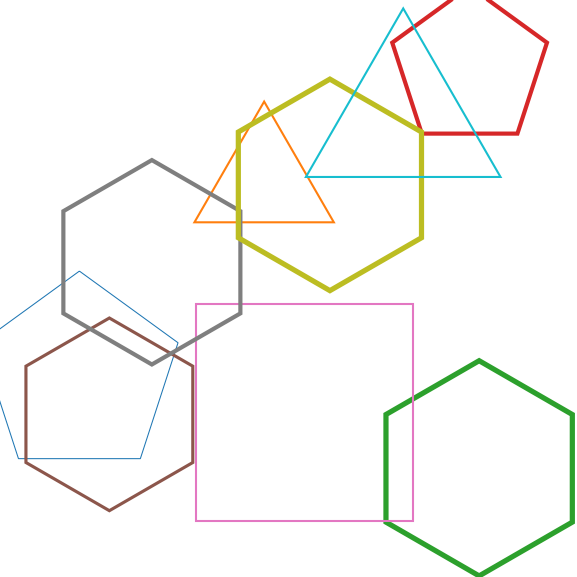[{"shape": "pentagon", "thickness": 0.5, "radius": 0.9, "center": [0.138, 0.35]}, {"shape": "triangle", "thickness": 1, "radius": 0.7, "center": [0.457, 0.684]}, {"shape": "hexagon", "thickness": 2.5, "radius": 0.93, "center": [0.83, 0.188]}, {"shape": "pentagon", "thickness": 2, "radius": 0.7, "center": [0.813, 0.882]}, {"shape": "hexagon", "thickness": 1.5, "radius": 0.83, "center": [0.189, 0.282]}, {"shape": "square", "thickness": 1, "radius": 0.94, "center": [0.528, 0.284]}, {"shape": "hexagon", "thickness": 2, "radius": 0.88, "center": [0.263, 0.545]}, {"shape": "hexagon", "thickness": 2.5, "radius": 0.92, "center": [0.571, 0.679]}, {"shape": "triangle", "thickness": 1, "radius": 0.97, "center": [0.698, 0.79]}]